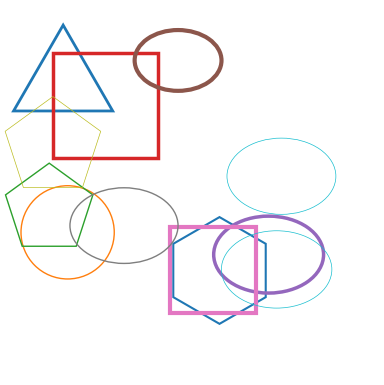[{"shape": "hexagon", "thickness": 1.5, "radius": 0.69, "center": [0.57, 0.297]}, {"shape": "triangle", "thickness": 2, "radius": 0.74, "center": [0.164, 0.786]}, {"shape": "circle", "thickness": 1, "radius": 0.61, "center": [0.176, 0.397]}, {"shape": "pentagon", "thickness": 1, "radius": 0.6, "center": [0.128, 0.457]}, {"shape": "square", "thickness": 2.5, "radius": 0.68, "center": [0.274, 0.725]}, {"shape": "oval", "thickness": 2.5, "radius": 0.71, "center": [0.698, 0.339]}, {"shape": "oval", "thickness": 3, "radius": 0.56, "center": [0.463, 0.843]}, {"shape": "square", "thickness": 3, "radius": 0.56, "center": [0.552, 0.299]}, {"shape": "oval", "thickness": 1, "radius": 0.7, "center": [0.322, 0.414]}, {"shape": "pentagon", "thickness": 0.5, "radius": 0.65, "center": [0.137, 0.619]}, {"shape": "oval", "thickness": 0.5, "radius": 0.72, "center": [0.719, 0.3]}, {"shape": "oval", "thickness": 0.5, "radius": 0.71, "center": [0.731, 0.542]}]